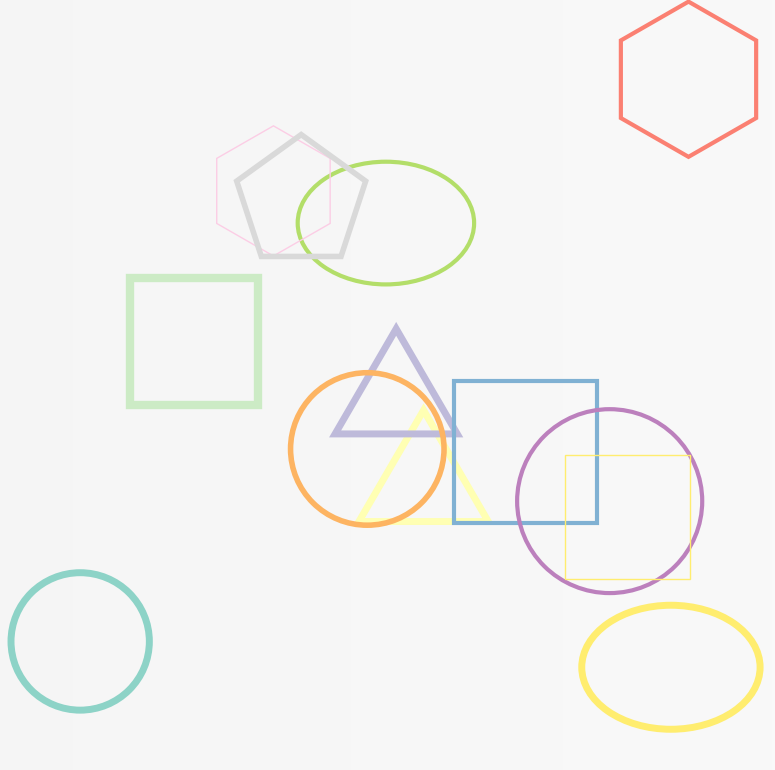[{"shape": "circle", "thickness": 2.5, "radius": 0.45, "center": [0.103, 0.167]}, {"shape": "triangle", "thickness": 2.5, "radius": 0.48, "center": [0.547, 0.371]}, {"shape": "triangle", "thickness": 2.5, "radius": 0.45, "center": [0.511, 0.482]}, {"shape": "hexagon", "thickness": 1.5, "radius": 0.5, "center": [0.888, 0.897]}, {"shape": "square", "thickness": 1.5, "radius": 0.46, "center": [0.678, 0.413]}, {"shape": "circle", "thickness": 2, "radius": 0.5, "center": [0.474, 0.417]}, {"shape": "oval", "thickness": 1.5, "radius": 0.57, "center": [0.498, 0.71]}, {"shape": "hexagon", "thickness": 0.5, "radius": 0.42, "center": [0.353, 0.752]}, {"shape": "pentagon", "thickness": 2, "radius": 0.44, "center": [0.389, 0.738]}, {"shape": "circle", "thickness": 1.5, "radius": 0.6, "center": [0.787, 0.349]}, {"shape": "square", "thickness": 3, "radius": 0.41, "center": [0.25, 0.556]}, {"shape": "square", "thickness": 0.5, "radius": 0.4, "center": [0.81, 0.329]}, {"shape": "oval", "thickness": 2.5, "radius": 0.58, "center": [0.866, 0.133]}]